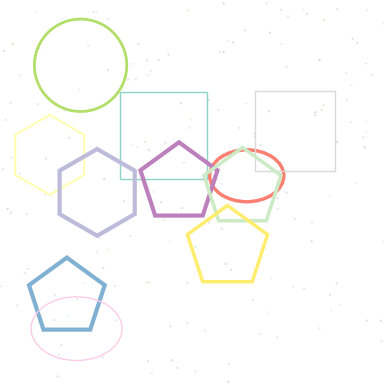[{"shape": "square", "thickness": 1, "radius": 0.57, "center": [0.425, 0.647]}, {"shape": "hexagon", "thickness": 1.5, "radius": 0.52, "center": [0.129, 0.598]}, {"shape": "hexagon", "thickness": 3, "radius": 0.56, "center": [0.252, 0.5]}, {"shape": "oval", "thickness": 2.5, "radius": 0.48, "center": [0.641, 0.543]}, {"shape": "pentagon", "thickness": 3, "radius": 0.52, "center": [0.174, 0.227]}, {"shape": "circle", "thickness": 2, "radius": 0.6, "center": [0.209, 0.83]}, {"shape": "oval", "thickness": 1, "radius": 0.59, "center": [0.199, 0.146]}, {"shape": "square", "thickness": 1, "radius": 0.52, "center": [0.767, 0.66]}, {"shape": "pentagon", "thickness": 3, "radius": 0.53, "center": [0.465, 0.525]}, {"shape": "pentagon", "thickness": 2.5, "radius": 0.53, "center": [0.63, 0.512]}, {"shape": "pentagon", "thickness": 2.5, "radius": 0.55, "center": [0.591, 0.357]}]